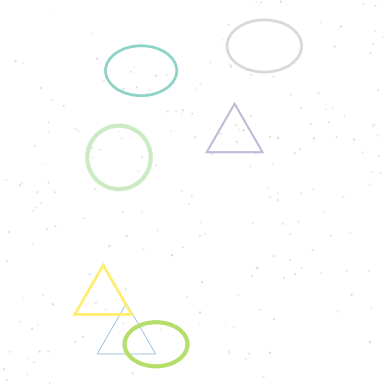[{"shape": "oval", "thickness": 2, "radius": 0.46, "center": [0.367, 0.816]}, {"shape": "triangle", "thickness": 1.5, "radius": 0.42, "center": [0.609, 0.647]}, {"shape": "triangle", "thickness": 0.5, "radius": 0.44, "center": [0.328, 0.124]}, {"shape": "oval", "thickness": 3, "radius": 0.41, "center": [0.405, 0.106]}, {"shape": "oval", "thickness": 2, "radius": 0.48, "center": [0.687, 0.881]}, {"shape": "circle", "thickness": 3, "radius": 0.41, "center": [0.309, 0.591]}, {"shape": "triangle", "thickness": 2, "radius": 0.43, "center": [0.268, 0.226]}]